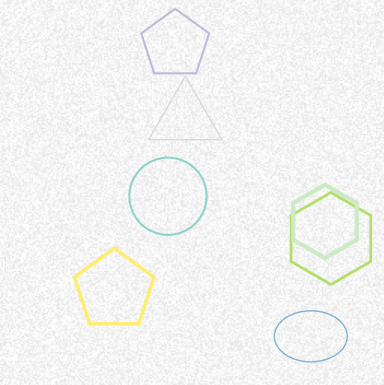[{"shape": "circle", "thickness": 1.5, "radius": 0.5, "center": [0.436, 0.49]}, {"shape": "pentagon", "thickness": 1.5, "radius": 0.46, "center": [0.455, 0.885]}, {"shape": "oval", "thickness": 1, "radius": 0.47, "center": [0.807, 0.126]}, {"shape": "hexagon", "thickness": 2, "radius": 0.6, "center": [0.86, 0.381]}, {"shape": "triangle", "thickness": 1, "radius": 0.55, "center": [0.481, 0.692]}, {"shape": "hexagon", "thickness": 3, "radius": 0.48, "center": [0.844, 0.425]}, {"shape": "pentagon", "thickness": 2.5, "radius": 0.54, "center": [0.297, 0.247]}]